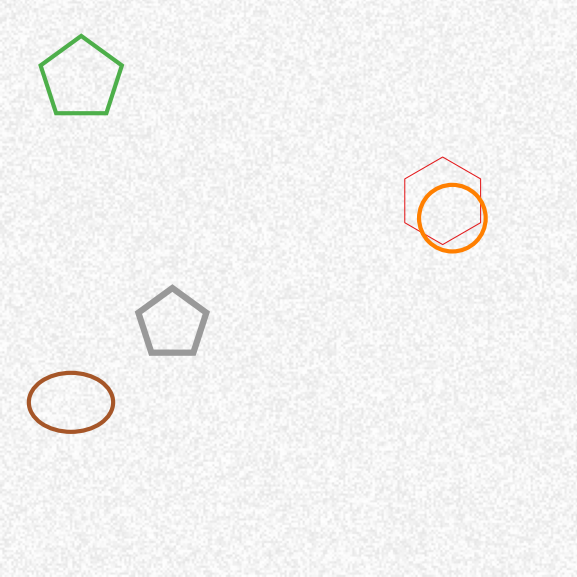[{"shape": "hexagon", "thickness": 0.5, "radius": 0.38, "center": [0.767, 0.651]}, {"shape": "pentagon", "thickness": 2, "radius": 0.37, "center": [0.141, 0.863]}, {"shape": "circle", "thickness": 2, "radius": 0.29, "center": [0.783, 0.621]}, {"shape": "oval", "thickness": 2, "radius": 0.36, "center": [0.123, 0.302]}, {"shape": "pentagon", "thickness": 3, "radius": 0.31, "center": [0.298, 0.438]}]